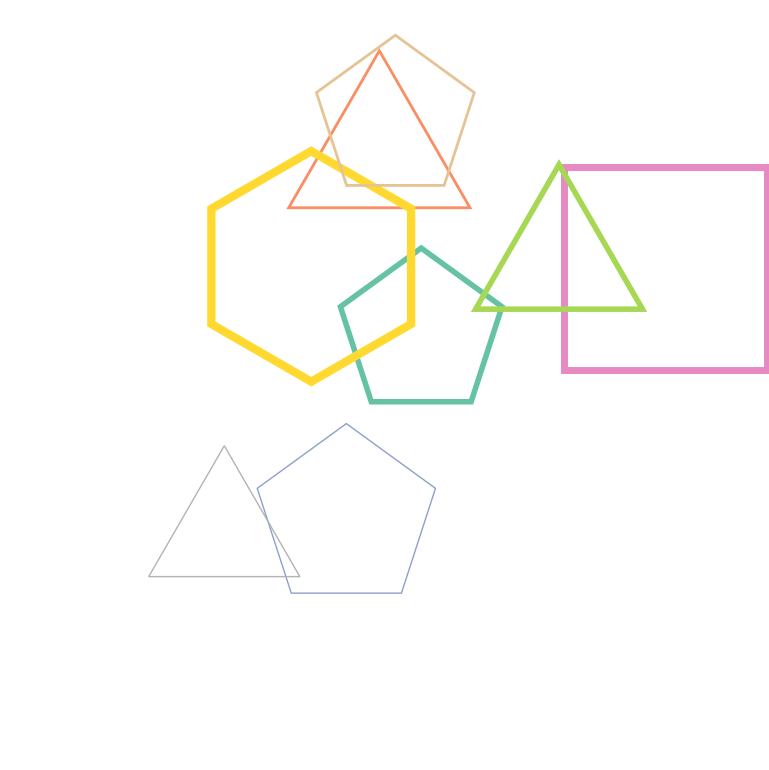[{"shape": "pentagon", "thickness": 2, "radius": 0.55, "center": [0.547, 0.568]}, {"shape": "triangle", "thickness": 1, "radius": 0.68, "center": [0.493, 0.798]}, {"shape": "pentagon", "thickness": 0.5, "radius": 0.61, "center": [0.45, 0.328]}, {"shape": "square", "thickness": 2.5, "radius": 0.66, "center": [0.864, 0.651]}, {"shape": "triangle", "thickness": 2, "radius": 0.63, "center": [0.726, 0.661]}, {"shape": "hexagon", "thickness": 3, "radius": 0.75, "center": [0.404, 0.654]}, {"shape": "pentagon", "thickness": 1, "radius": 0.54, "center": [0.513, 0.846]}, {"shape": "triangle", "thickness": 0.5, "radius": 0.57, "center": [0.291, 0.308]}]